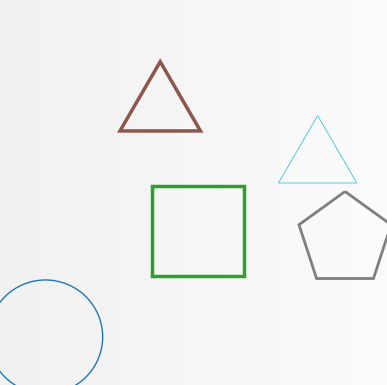[{"shape": "circle", "thickness": 1, "radius": 0.74, "center": [0.117, 0.125]}, {"shape": "square", "thickness": 2.5, "radius": 0.59, "center": [0.511, 0.4]}, {"shape": "triangle", "thickness": 2.5, "radius": 0.6, "center": [0.413, 0.72]}, {"shape": "pentagon", "thickness": 2, "radius": 0.62, "center": [0.89, 0.378]}, {"shape": "triangle", "thickness": 0.5, "radius": 0.58, "center": [0.82, 0.583]}]